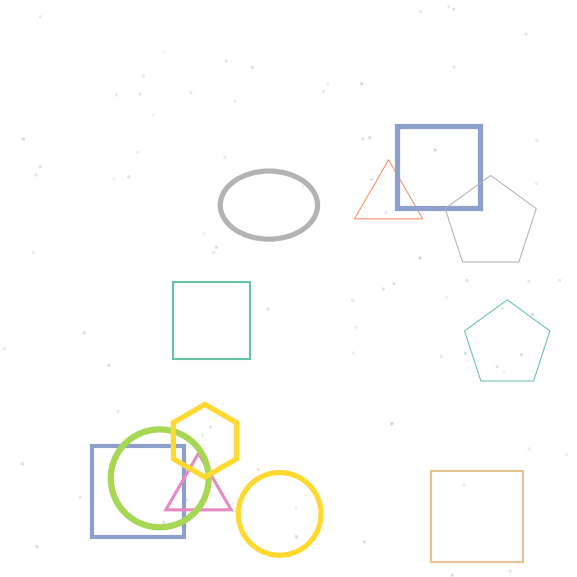[{"shape": "square", "thickness": 1, "radius": 0.33, "center": [0.366, 0.444]}, {"shape": "pentagon", "thickness": 0.5, "radius": 0.39, "center": [0.878, 0.402]}, {"shape": "triangle", "thickness": 0.5, "radius": 0.34, "center": [0.673, 0.654]}, {"shape": "square", "thickness": 2.5, "radius": 0.36, "center": [0.759, 0.71]}, {"shape": "square", "thickness": 2, "radius": 0.4, "center": [0.239, 0.148]}, {"shape": "triangle", "thickness": 1.5, "radius": 0.33, "center": [0.344, 0.149]}, {"shape": "circle", "thickness": 3, "radius": 0.42, "center": [0.277, 0.171]}, {"shape": "hexagon", "thickness": 2.5, "radius": 0.31, "center": [0.355, 0.236]}, {"shape": "circle", "thickness": 2.5, "radius": 0.36, "center": [0.484, 0.109]}, {"shape": "square", "thickness": 1, "radius": 0.4, "center": [0.826, 0.105]}, {"shape": "pentagon", "thickness": 0.5, "radius": 0.41, "center": [0.85, 0.612]}, {"shape": "oval", "thickness": 2.5, "radius": 0.42, "center": [0.466, 0.644]}]